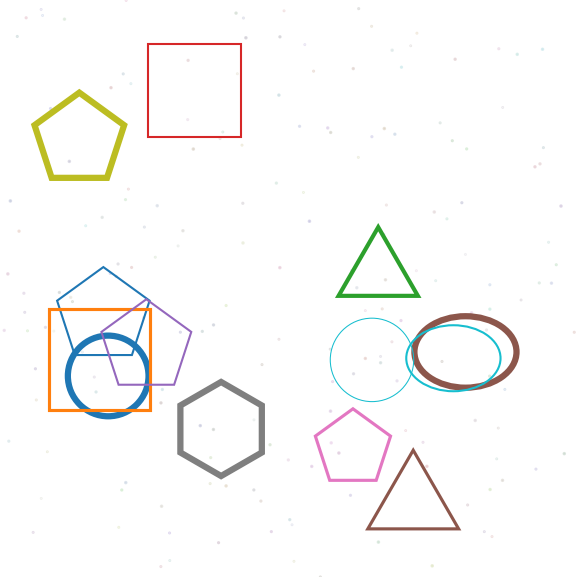[{"shape": "circle", "thickness": 3, "radius": 0.35, "center": [0.187, 0.348]}, {"shape": "pentagon", "thickness": 1, "radius": 0.42, "center": [0.179, 0.452]}, {"shape": "square", "thickness": 1.5, "radius": 0.43, "center": [0.172, 0.376]}, {"shape": "triangle", "thickness": 2, "radius": 0.4, "center": [0.655, 0.526]}, {"shape": "square", "thickness": 1, "radius": 0.4, "center": [0.337, 0.842]}, {"shape": "pentagon", "thickness": 1, "radius": 0.41, "center": [0.253, 0.399]}, {"shape": "triangle", "thickness": 1.5, "radius": 0.45, "center": [0.716, 0.129]}, {"shape": "oval", "thickness": 3, "radius": 0.44, "center": [0.806, 0.39]}, {"shape": "pentagon", "thickness": 1.5, "radius": 0.34, "center": [0.611, 0.223]}, {"shape": "hexagon", "thickness": 3, "radius": 0.41, "center": [0.383, 0.256]}, {"shape": "pentagon", "thickness": 3, "radius": 0.41, "center": [0.137, 0.757]}, {"shape": "oval", "thickness": 1, "radius": 0.41, "center": [0.785, 0.379]}, {"shape": "circle", "thickness": 0.5, "radius": 0.36, "center": [0.644, 0.376]}]